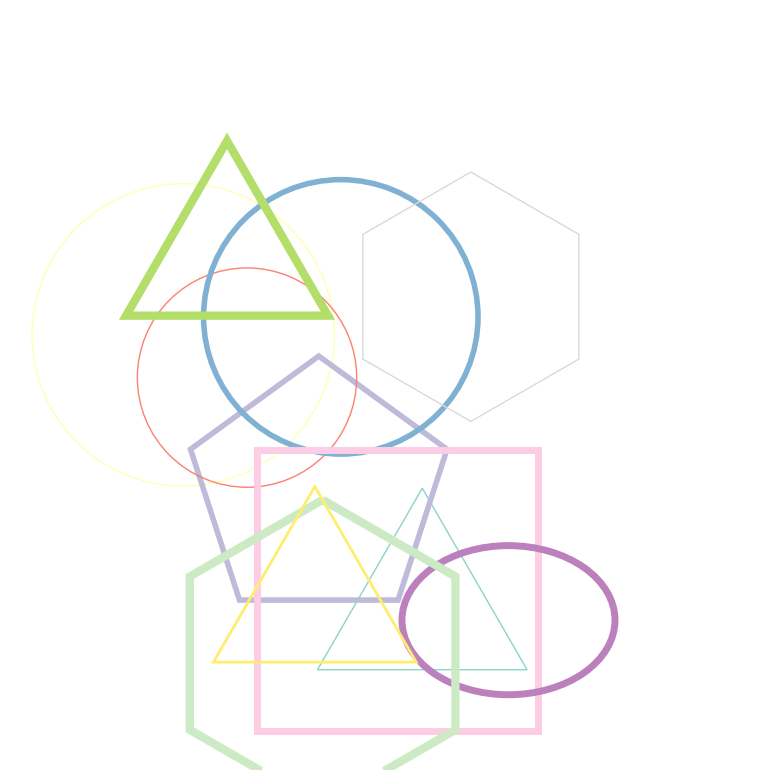[{"shape": "triangle", "thickness": 0.5, "radius": 0.79, "center": [0.548, 0.209]}, {"shape": "circle", "thickness": 0.5, "radius": 0.98, "center": [0.238, 0.565]}, {"shape": "pentagon", "thickness": 2, "radius": 0.88, "center": [0.414, 0.362]}, {"shape": "circle", "thickness": 0.5, "radius": 0.71, "center": [0.321, 0.51]}, {"shape": "circle", "thickness": 2, "radius": 0.89, "center": [0.443, 0.588]}, {"shape": "triangle", "thickness": 3, "radius": 0.76, "center": [0.295, 0.666]}, {"shape": "square", "thickness": 2.5, "radius": 0.91, "center": [0.516, 0.233]}, {"shape": "hexagon", "thickness": 0.5, "radius": 0.81, "center": [0.612, 0.615]}, {"shape": "oval", "thickness": 2.5, "radius": 0.69, "center": [0.66, 0.195]}, {"shape": "hexagon", "thickness": 3, "radius": 1.0, "center": [0.419, 0.152]}, {"shape": "triangle", "thickness": 1, "radius": 0.76, "center": [0.409, 0.216]}]